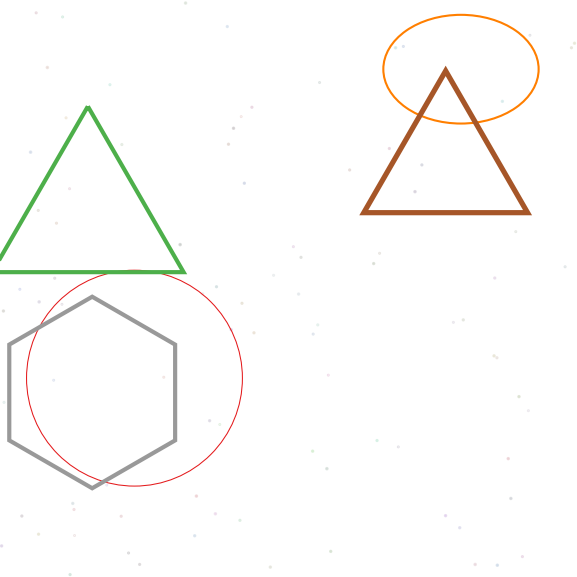[{"shape": "circle", "thickness": 0.5, "radius": 0.93, "center": [0.233, 0.344]}, {"shape": "triangle", "thickness": 2, "radius": 0.96, "center": [0.152, 0.624]}, {"shape": "oval", "thickness": 1, "radius": 0.67, "center": [0.798, 0.879]}, {"shape": "triangle", "thickness": 2.5, "radius": 0.82, "center": [0.772, 0.713]}, {"shape": "hexagon", "thickness": 2, "radius": 0.83, "center": [0.16, 0.32]}]